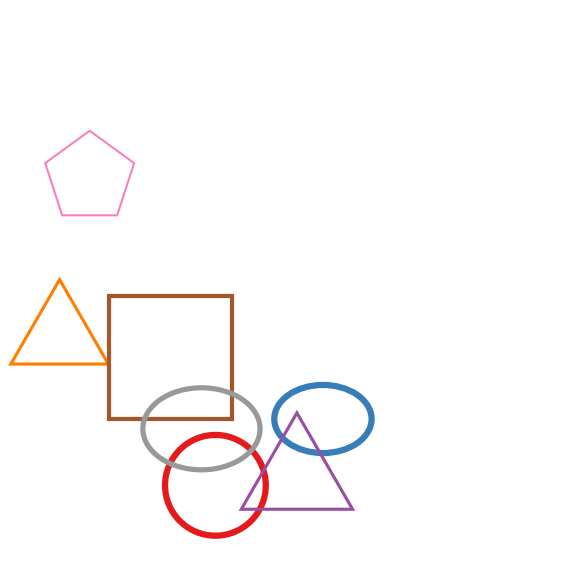[{"shape": "circle", "thickness": 3, "radius": 0.44, "center": [0.373, 0.159]}, {"shape": "oval", "thickness": 3, "radius": 0.42, "center": [0.559, 0.274]}, {"shape": "triangle", "thickness": 1.5, "radius": 0.56, "center": [0.514, 0.173]}, {"shape": "triangle", "thickness": 1.5, "radius": 0.49, "center": [0.103, 0.418]}, {"shape": "square", "thickness": 2, "radius": 0.53, "center": [0.296, 0.38]}, {"shape": "pentagon", "thickness": 1, "radius": 0.4, "center": [0.155, 0.692]}, {"shape": "oval", "thickness": 2.5, "radius": 0.51, "center": [0.349, 0.257]}]